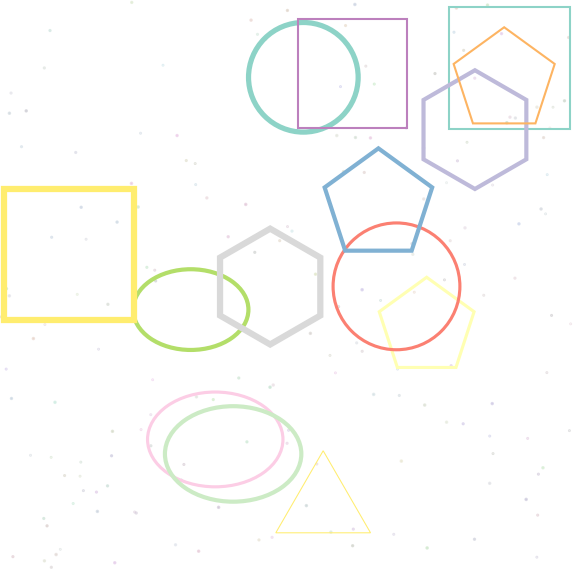[{"shape": "square", "thickness": 1, "radius": 0.53, "center": [0.882, 0.881]}, {"shape": "circle", "thickness": 2.5, "radius": 0.47, "center": [0.525, 0.865]}, {"shape": "pentagon", "thickness": 1.5, "radius": 0.43, "center": [0.739, 0.433]}, {"shape": "hexagon", "thickness": 2, "radius": 0.51, "center": [0.822, 0.775]}, {"shape": "circle", "thickness": 1.5, "radius": 0.55, "center": [0.687, 0.503]}, {"shape": "pentagon", "thickness": 2, "radius": 0.49, "center": [0.655, 0.644]}, {"shape": "pentagon", "thickness": 1, "radius": 0.46, "center": [0.873, 0.86]}, {"shape": "oval", "thickness": 2, "radius": 0.5, "center": [0.33, 0.463]}, {"shape": "oval", "thickness": 1.5, "radius": 0.59, "center": [0.373, 0.238]}, {"shape": "hexagon", "thickness": 3, "radius": 0.5, "center": [0.468, 0.503]}, {"shape": "square", "thickness": 1, "radius": 0.47, "center": [0.61, 0.871]}, {"shape": "oval", "thickness": 2, "radius": 0.59, "center": [0.404, 0.213]}, {"shape": "square", "thickness": 3, "radius": 0.56, "center": [0.119, 0.558]}, {"shape": "triangle", "thickness": 0.5, "radius": 0.47, "center": [0.56, 0.124]}]